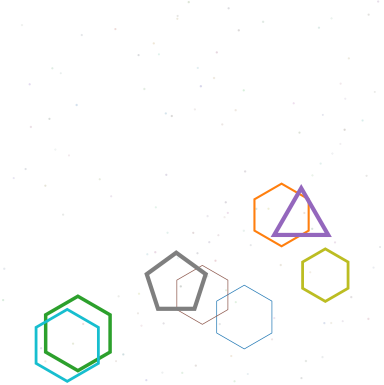[{"shape": "hexagon", "thickness": 0.5, "radius": 0.41, "center": [0.635, 0.176]}, {"shape": "hexagon", "thickness": 1.5, "radius": 0.41, "center": [0.731, 0.442]}, {"shape": "hexagon", "thickness": 2.5, "radius": 0.48, "center": [0.202, 0.134]}, {"shape": "triangle", "thickness": 3, "radius": 0.4, "center": [0.782, 0.43]}, {"shape": "hexagon", "thickness": 0.5, "radius": 0.38, "center": [0.526, 0.234]}, {"shape": "pentagon", "thickness": 3, "radius": 0.4, "center": [0.458, 0.263]}, {"shape": "hexagon", "thickness": 2, "radius": 0.34, "center": [0.845, 0.285]}, {"shape": "hexagon", "thickness": 2, "radius": 0.47, "center": [0.175, 0.103]}]